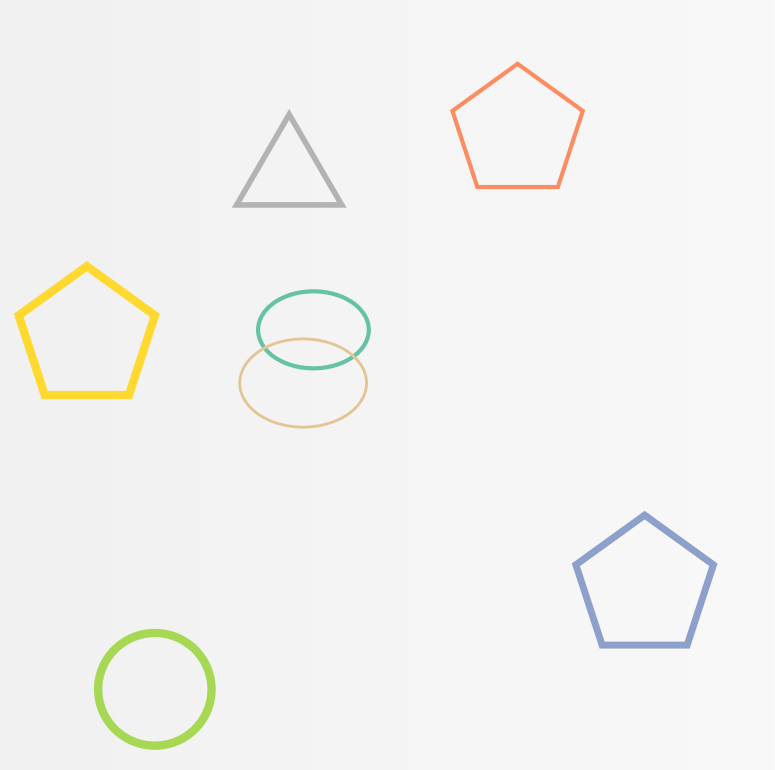[{"shape": "oval", "thickness": 1.5, "radius": 0.36, "center": [0.404, 0.572]}, {"shape": "pentagon", "thickness": 1.5, "radius": 0.44, "center": [0.668, 0.829]}, {"shape": "pentagon", "thickness": 2.5, "radius": 0.47, "center": [0.832, 0.238]}, {"shape": "circle", "thickness": 3, "radius": 0.37, "center": [0.2, 0.105]}, {"shape": "pentagon", "thickness": 3, "radius": 0.46, "center": [0.112, 0.562]}, {"shape": "oval", "thickness": 1, "radius": 0.41, "center": [0.391, 0.503]}, {"shape": "triangle", "thickness": 2, "radius": 0.39, "center": [0.373, 0.773]}]